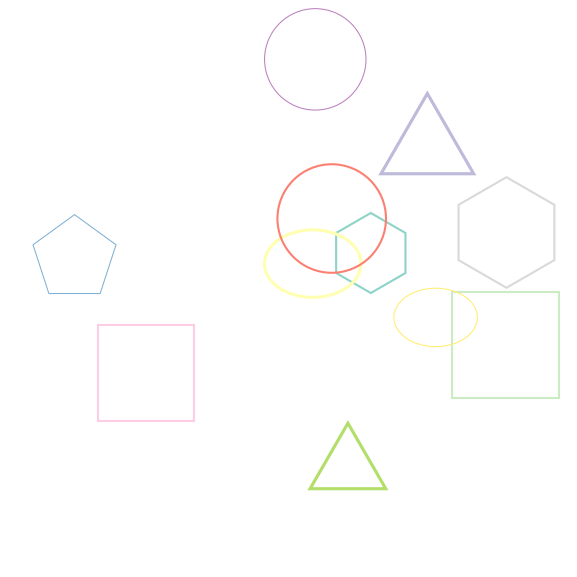[{"shape": "hexagon", "thickness": 1, "radius": 0.35, "center": [0.642, 0.561]}, {"shape": "oval", "thickness": 1.5, "radius": 0.42, "center": [0.542, 0.543]}, {"shape": "triangle", "thickness": 1.5, "radius": 0.46, "center": [0.74, 0.745]}, {"shape": "circle", "thickness": 1, "radius": 0.47, "center": [0.574, 0.621]}, {"shape": "pentagon", "thickness": 0.5, "radius": 0.38, "center": [0.129, 0.552]}, {"shape": "triangle", "thickness": 1.5, "radius": 0.38, "center": [0.602, 0.191]}, {"shape": "square", "thickness": 1, "radius": 0.42, "center": [0.252, 0.353]}, {"shape": "hexagon", "thickness": 1, "radius": 0.48, "center": [0.877, 0.597]}, {"shape": "circle", "thickness": 0.5, "radius": 0.44, "center": [0.546, 0.896]}, {"shape": "square", "thickness": 1, "radius": 0.46, "center": [0.875, 0.402]}, {"shape": "oval", "thickness": 0.5, "radius": 0.36, "center": [0.754, 0.449]}]